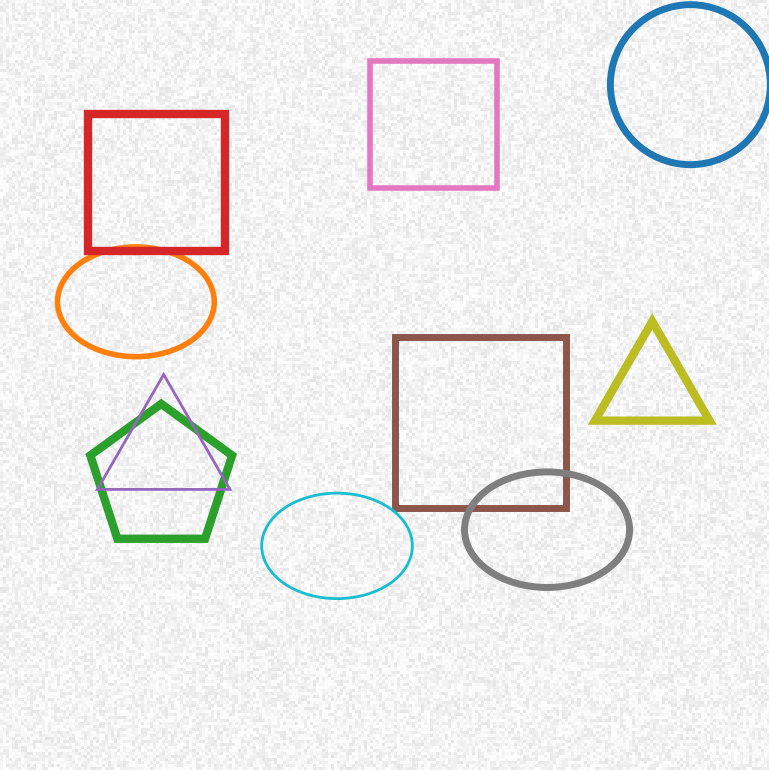[{"shape": "circle", "thickness": 2.5, "radius": 0.52, "center": [0.897, 0.89]}, {"shape": "oval", "thickness": 2, "radius": 0.51, "center": [0.176, 0.608]}, {"shape": "pentagon", "thickness": 3, "radius": 0.48, "center": [0.209, 0.379]}, {"shape": "square", "thickness": 3, "radius": 0.45, "center": [0.203, 0.763]}, {"shape": "triangle", "thickness": 1, "radius": 0.5, "center": [0.213, 0.414]}, {"shape": "square", "thickness": 2.5, "radius": 0.56, "center": [0.624, 0.451]}, {"shape": "square", "thickness": 2, "radius": 0.41, "center": [0.562, 0.838]}, {"shape": "oval", "thickness": 2.5, "radius": 0.54, "center": [0.71, 0.312]}, {"shape": "triangle", "thickness": 3, "radius": 0.43, "center": [0.847, 0.497]}, {"shape": "oval", "thickness": 1, "radius": 0.49, "center": [0.438, 0.291]}]